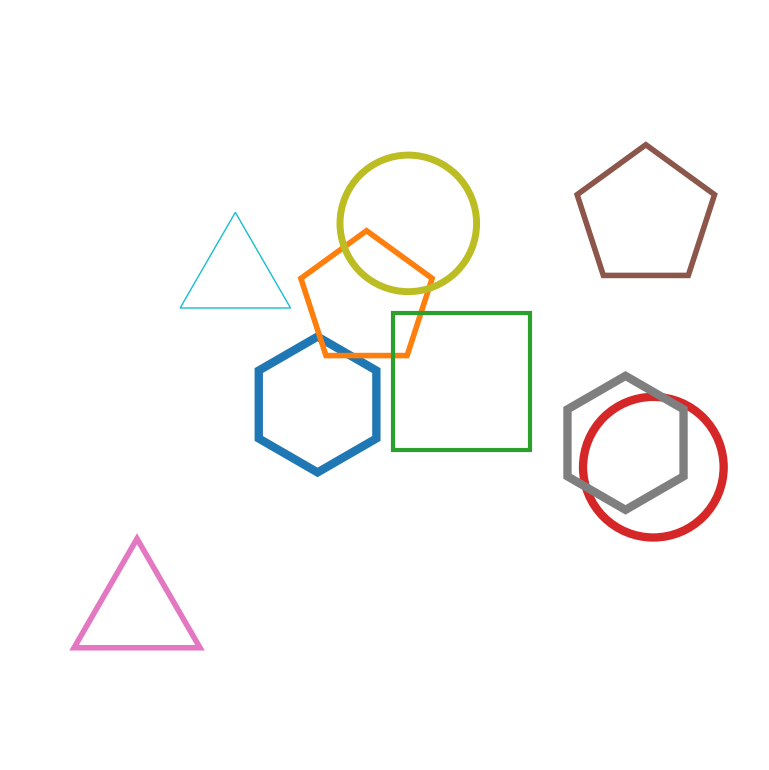[{"shape": "hexagon", "thickness": 3, "radius": 0.44, "center": [0.412, 0.475]}, {"shape": "pentagon", "thickness": 2, "radius": 0.45, "center": [0.476, 0.611]}, {"shape": "square", "thickness": 1.5, "radius": 0.45, "center": [0.599, 0.505]}, {"shape": "circle", "thickness": 3, "radius": 0.46, "center": [0.849, 0.393]}, {"shape": "pentagon", "thickness": 2, "radius": 0.47, "center": [0.839, 0.718]}, {"shape": "triangle", "thickness": 2, "radius": 0.47, "center": [0.178, 0.206]}, {"shape": "hexagon", "thickness": 3, "radius": 0.44, "center": [0.812, 0.425]}, {"shape": "circle", "thickness": 2.5, "radius": 0.44, "center": [0.53, 0.71]}, {"shape": "triangle", "thickness": 0.5, "radius": 0.41, "center": [0.306, 0.641]}]